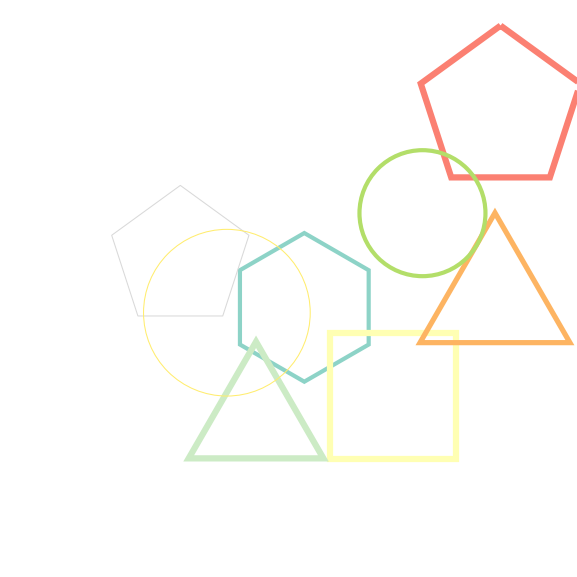[{"shape": "hexagon", "thickness": 2, "radius": 0.64, "center": [0.527, 0.467]}, {"shape": "square", "thickness": 3, "radius": 0.55, "center": [0.681, 0.314]}, {"shape": "pentagon", "thickness": 3, "radius": 0.73, "center": [0.867, 0.809]}, {"shape": "triangle", "thickness": 2.5, "radius": 0.75, "center": [0.857, 0.481]}, {"shape": "circle", "thickness": 2, "radius": 0.55, "center": [0.732, 0.63]}, {"shape": "pentagon", "thickness": 0.5, "radius": 0.62, "center": [0.312, 0.553]}, {"shape": "triangle", "thickness": 3, "radius": 0.67, "center": [0.443, 0.273]}, {"shape": "circle", "thickness": 0.5, "radius": 0.72, "center": [0.393, 0.458]}]